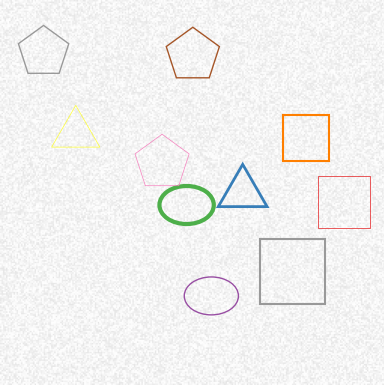[{"shape": "square", "thickness": 0.5, "radius": 0.34, "center": [0.893, 0.476]}, {"shape": "triangle", "thickness": 2, "radius": 0.37, "center": [0.63, 0.5]}, {"shape": "oval", "thickness": 3, "radius": 0.35, "center": [0.485, 0.468]}, {"shape": "oval", "thickness": 1, "radius": 0.35, "center": [0.549, 0.231]}, {"shape": "square", "thickness": 1.5, "radius": 0.3, "center": [0.795, 0.642]}, {"shape": "triangle", "thickness": 0.5, "radius": 0.36, "center": [0.197, 0.654]}, {"shape": "pentagon", "thickness": 1, "radius": 0.36, "center": [0.501, 0.857]}, {"shape": "pentagon", "thickness": 0.5, "radius": 0.37, "center": [0.421, 0.577]}, {"shape": "pentagon", "thickness": 1, "radius": 0.34, "center": [0.113, 0.865]}, {"shape": "square", "thickness": 1.5, "radius": 0.42, "center": [0.759, 0.295]}]